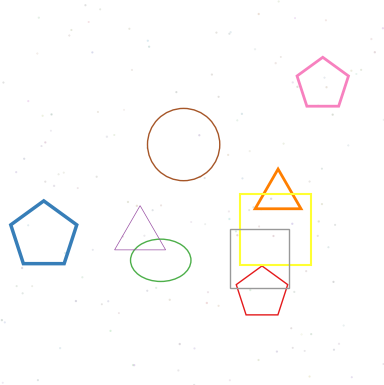[{"shape": "pentagon", "thickness": 1, "radius": 0.35, "center": [0.68, 0.239]}, {"shape": "pentagon", "thickness": 2.5, "radius": 0.45, "center": [0.114, 0.388]}, {"shape": "oval", "thickness": 1, "radius": 0.39, "center": [0.418, 0.324]}, {"shape": "triangle", "thickness": 0.5, "radius": 0.38, "center": [0.364, 0.389]}, {"shape": "triangle", "thickness": 2, "radius": 0.34, "center": [0.722, 0.492]}, {"shape": "square", "thickness": 1.5, "radius": 0.46, "center": [0.716, 0.404]}, {"shape": "circle", "thickness": 1, "radius": 0.47, "center": [0.477, 0.625]}, {"shape": "pentagon", "thickness": 2, "radius": 0.35, "center": [0.838, 0.781]}, {"shape": "square", "thickness": 1, "radius": 0.38, "center": [0.674, 0.329]}]